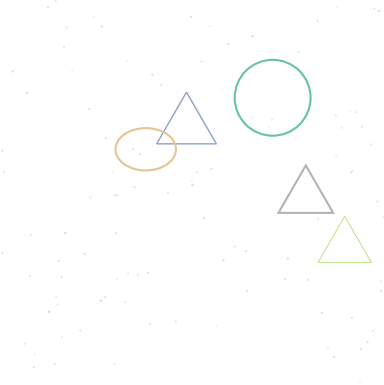[{"shape": "circle", "thickness": 1.5, "radius": 0.49, "center": [0.708, 0.746]}, {"shape": "triangle", "thickness": 1, "radius": 0.45, "center": [0.484, 0.671]}, {"shape": "triangle", "thickness": 0.5, "radius": 0.4, "center": [0.895, 0.359]}, {"shape": "oval", "thickness": 1.5, "radius": 0.39, "center": [0.379, 0.612]}, {"shape": "triangle", "thickness": 1.5, "radius": 0.41, "center": [0.794, 0.488]}]